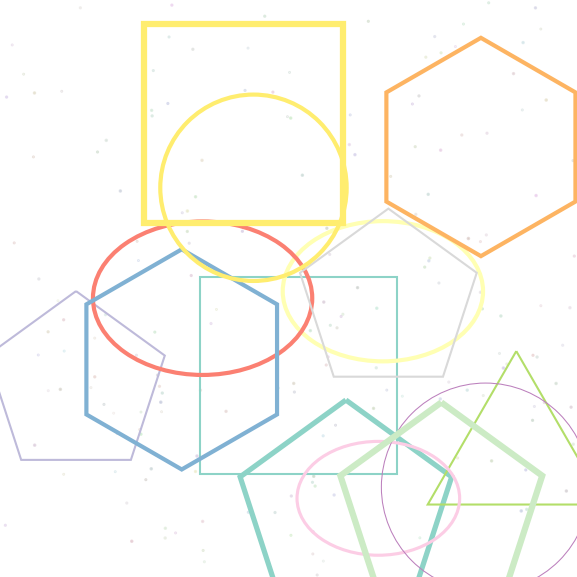[{"shape": "square", "thickness": 1, "radius": 0.85, "center": [0.517, 0.349]}, {"shape": "pentagon", "thickness": 2.5, "radius": 0.96, "center": [0.599, 0.114]}, {"shape": "oval", "thickness": 2, "radius": 0.87, "center": [0.663, 0.495]}, {"shape": "pentagon", "thickness": 1, "radius": 0.81, "center": [0.132, 0.333]}, {"shape": "oval", "thickness": 2, "radius": 0.95, "center": [0.351, 0.483]}, {"shape": "hexagon", "thickness": 2, "radius": 0.95, "center": [0.315, 0.377]}, {"shape": "hexagon", "thickness": 2, "radius": 0.95, "center": [0.833, 0.745]}, {"shape": "triangle", "thickness": 1, "radius": 0.89, "center": [0.894, 0.214]}, {"shape": "oval", "thickness": 1.5, "radius": 0.7, "center": [0.655, 0.136]}, {"shape": "pentagon", "thickness": 1, "radius": 0.8, "center": [0.673, 0.477]}, {"shape": "circle", "thickness": 0.5, "radius": 0.9, "center": [0.841, 0.156]}, {"shape": "pentagon", "thickness": 3, "radius": 0.92, "center": [0.764, 0.119]}, {"shape": "circle", "thickness": 2, "radius": 0.81, "center": [0.439, 0.674]}, {"shape": "square", "thickness": 3, "radius": 0.86, "center": [0.421, 0.786]}]